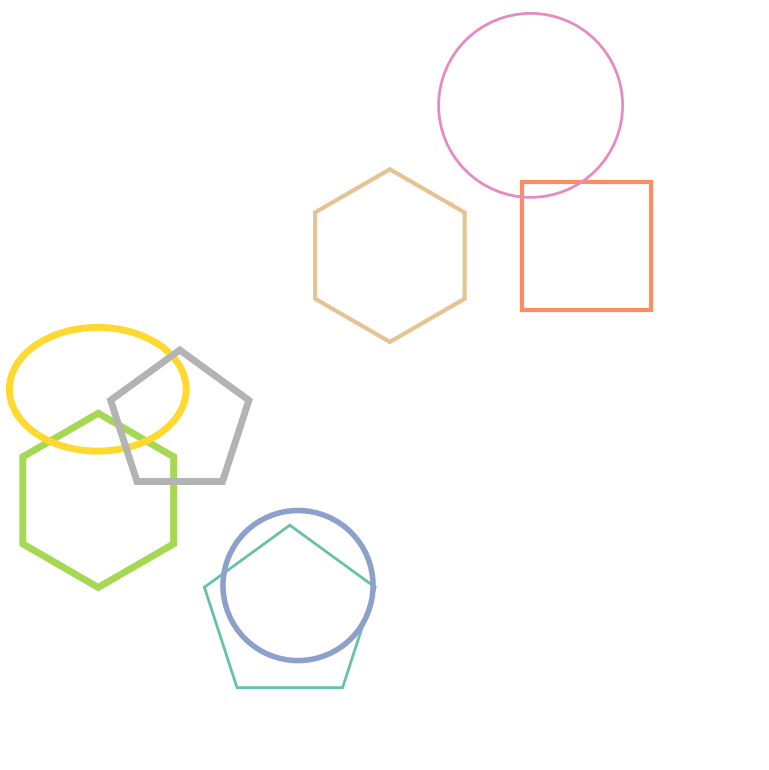[{"shape": "pentagon", "thickness": 1, "radius": 0.58, "center": [0.376, 0.201]}, {"shape": "square", "thickness": 1.5, "radius": 0.42, "center": [0.762, 0.681]}, {"shape": "circle", "thickness": 2, "radius": 0.49, "center": [0.387, 0.24]}, {"shape": "circle", "thickness": 1, "radius": 0.6, "center": [0.689, 0.863]}, {"shape": "hexagon", "thickness": 2.5, "radius": 0.57, "center": [0.128, 0.35]}, {"shape": "oval", "thickness": 2.5, "radius": 0.57, "center": [0.127, 0.494]}, {"shape": "hexagon", "thickness": 1.5, "radius": 0.56, "center": [0.506, 0.668]}, {"shape": "pentagon", "thickness": 2.5, "radius": 0.47, "center": [0.233, 0.451]}]